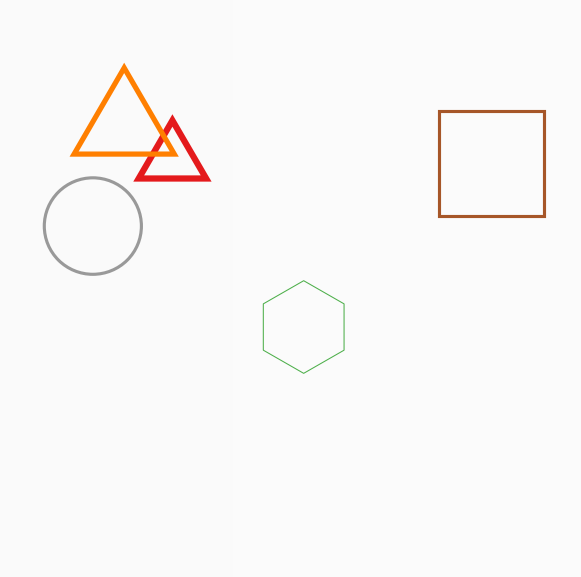[{"shape": "triangle", "thickness": 3, "radius": 0.33, "center": [0.297, 0.724]}, {"shape": "hexagon", "thickness": 0.5, "radius": 0.4, "center": [0.522, 0.433]}, {"shape": "triangle", "thickness": 2.5, "radius": 0.5, "center": [0.214, 0.782]}, {"shape": "square", "thickness": 1.5, "radius": 0.45, "center": [0.846, 0.716]}, {"shape": "circle", "thickness": 1.5, "radius": 0.42, "center": [0.16, 0.608]}]